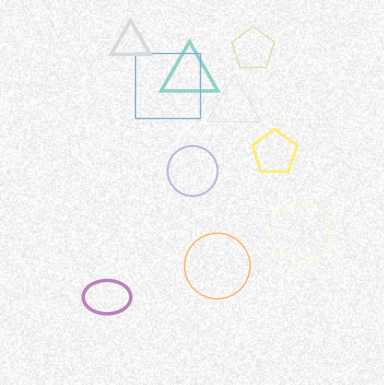[{"shape": "triangle", "thickness": 2.5, "radius": 0.43, "center": [0.492, 0.806]}, {"shape": "hexagon", "thickness": 0.5, "radius": 0.42, "center": [0.78, 0.396]}, {"shape": "circle", "thickness": 1.5, "radius": 0.33, "center": [0.5, 0.556]}, {"shape": "square", "thickness": 1, "radius": 0.42, "center": [0.435, 0.778]}, {"shape": "circle", "thickness": 1, "radius": 0.43, "center": [0.564, 0.309]}, {"shape": "pentagon", "thickness": 0.5, "radius": 0.29, "center": [0.658, 0.873]}, {"shape": "triangle", "thickness": 2.5, "radius": 0.29, "center": [0.339, 0.888]}, {"shape": "oval", "thickness": 2.5, "radius": 0.31, "center": [0.278, 0.228]}, {"shape": "triangle", "thickness": 0.5, "radius": 0.41, "center": [0.608, 0.724]}, {"shape": "pentagon", "thickness": 2, "radius": 0.3, "center": [0.714, 0.604]}]